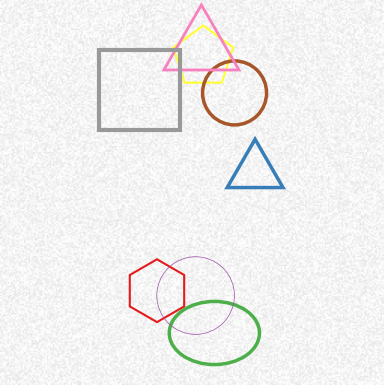[{"shape": "hexagon", "thickness": 1.5, "radius": 0.41, "center": [0.408, 0.245]}, {"shape": "triangle", "thickness": 2.5, "radius": 0.42, "center": [0.663, 0.555]}, {"shape": "oval", "thickness": 2.5, "radius": 0.59, "center": [0.557, 0.135]}, {"shape": "circle", "thickness": 0.5, "radius": 0.5, "center": [0.508, 0.232]}, {"shape": "pentagon", "thickness": 1.5, "radius": 0.41, "center": [0.528, 0.852]}, {"shape": "circle", "thickness": 2.5, "radius": 0.42, "center": [0.609, 0.759]}, {"shape": "triangle", "thickness": 2, "radius": 0.56, "center": [0.523, 0.875]}, {"shape": "square", "thickness": 3, "radius": 0.53, "center": [0.363, 0.766]}]